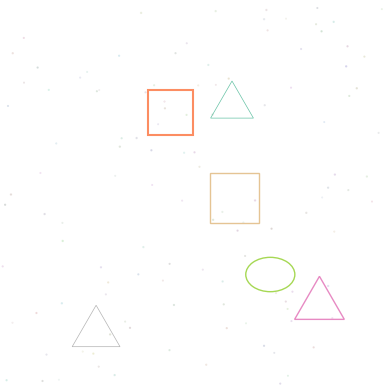[{"shape": "triangle", "thickness": 0.5, "radius": 0.32, "center": [0.603, 0.725]}, {"shape": "square", "thickness": 1.5, "radius": 0.29, "center": [0.443, 0.707]}, {"shape": "triangle", "thickness": 1, "radius": 0.37, "center": [0.83, 0.208]}, {"shape": "oval", "thickness": 1, "radius": 0.32, "center": [0.702, 0.287]}, {"shape": "square", "thickness": 1, "radius": 0.32, "center": [0.609, 0.486]}, {"shape": "triangle", "thickness": 0.5, "radius": 0.36, "center": [0.25, 0.135]}]